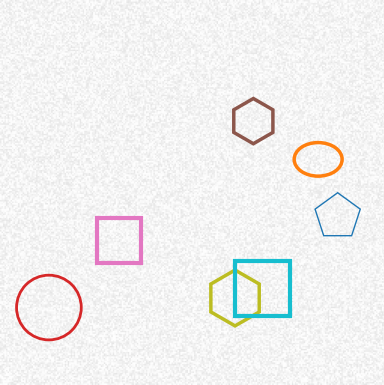[{"shape": "pentagon", "thickness": 1, "radius": 0.31, "center": [0.877, 0.438]}, {"shape": "oval", "thickness": 2.5, "radius": 0.31, "center": [0.826, 0.586]}, {"shape": "circle", "thickness": 2, "radius": 0.42, "center": [0.127, 0.201]}, {"shape": "hexagon", "thickness": 2.5, "radius": 0.29, "center": [0.658, 0.685]}, {"shape": "square", "thickness": 3, "radius": 0.29, "center": [0.309, 0.376]}, {"shape": "hexagon", "thickness": 2.5, "radius": 0.36, "center": [0.61, 0.226]}, {"shape": "square", "thickness": 3, "radius": 0.36, "center": [0.681, 0.252]}]